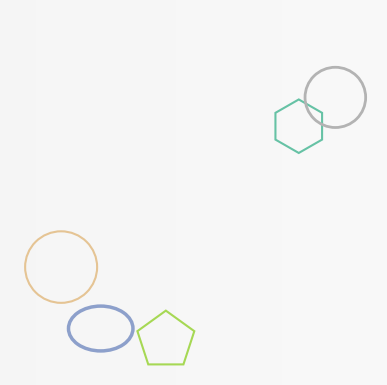[{"shape": "hexagon", "thickness": 1.5, "radius": 0.35, "center": [0.771, 0.672]}, {"shape": "oval", "thickness": 2.5, "radius": 0.42, "center": [0.26, 0.147]}, {"shape": "pentagon", "thickness": 1.5, "radius": 0.39, "center": [0.428, 0.116]}, {"shape": "circle", "thickness": 1.5, "radius": 0.46, "center": [0.158, 0.306]}, {"shape": "circle", "thickness": 2, "radius": 0.39, "center": [0.865, 0.747]}]